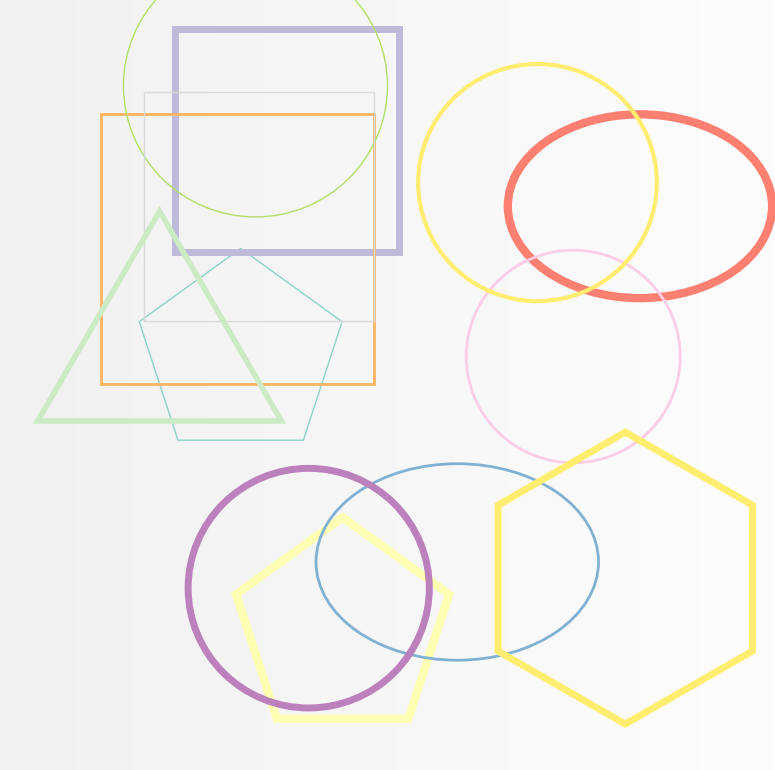[{"shape": "pentagon", "thickness": 0.5, "radius": 0.69, "center": [0.311, 0.54]}, {"shape": "pentagon", "thickness": 3, "radius": 0.72, "center": [0.442, 0.184]}, {"shape": "square", "thickness": 2.5, "radius": 0.72, "center": [0.371, 0.818]}, {"shape": "oval", "thickness": 3, "radius": 0.85, "center": [0.826, 0.732]}, {"shape": "oval", "thickness": 1, "radius": 0.91, "center": [0.59, 0.27]}, {"shape": "square", "thickness": 1, "radius": 0.88, "center": [0.307, 0.677]}, {"shape": "circle", "thickness": 0.5, "radius": 0.85, "center": [0.33, 0.889]}, {"shape": "circle", "thickness": 1, "radius": 0.69, "center": [0.74, 0.537]}, {"shape": "square", "thickness": 0.5, "radius": 0.74, "center": [0.334, 0.731]}, {"shape": "circle", "thickness": 2.5, "radius": 0.78, "center": [0.398, 0.236]}, {"shape": "triangle", "thickness": 2, "radius": 0.91, "center": [0.206, 0.544]}, {"shape": "hexagon", "thickness": 2.5, "radius": 0.95, "center": [0.807, 0.249]}, {"shape": "circle", "thickness": 1.5, "radius": 0.77, "center": [0.694, 0.763]}]